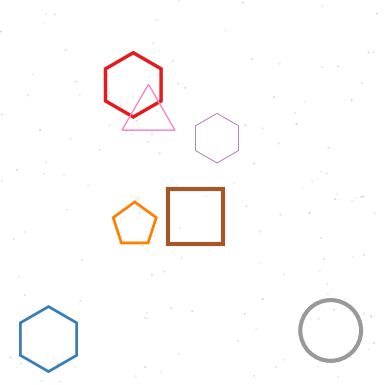[{"shape": "hexagon", "thickness": 2.5, "radius": 0.42, "center": [0.346, 0.78]}, {"shape": "hexagon", "thickness": 2, "radius": 0.42, "center": [0.126, 0.119]}, {"shape": "hexagon", "thickness": 0.5, "radius": 0.32, "center": [0.564, 0.641]}, {"shape": "pentagon", "thickness": 2, "radius": 0.29, "center": [0.35, 0.417]}, {"shape": "square", "thickness": 3, "radius": 0.36, "center": [0.508, 0.437]}, {"shape": "triangle", "thickness": 1, "radius": 0.4, "center": [0.386, 0.702]}, {"shape": "circle", "thickness": 3, "radius": 0.39, "center": [0.859, 0.142]}]